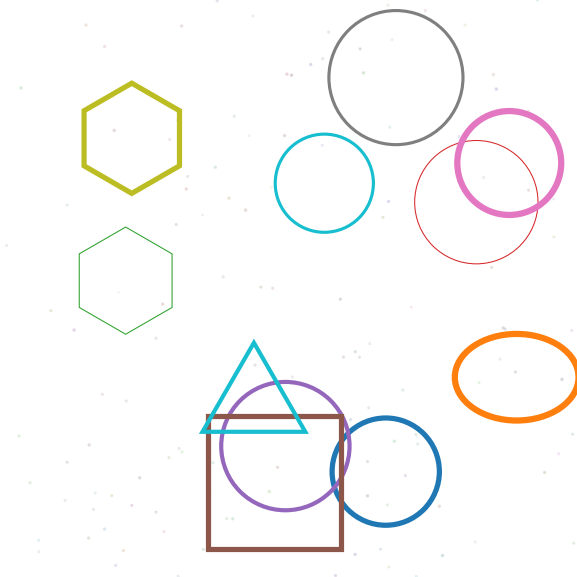[{"shape": "circle", "thickness": 2.5, "radius": 0.46, "center": [0.668, 0.182]}, {"shape": "oval", "thickness": 3, "radius": 0.54, "center": [0.895, 0.346]}, {"shape": "hexagon", "thickness": 0.5, "radius": 0.46, "center": [0.218, 0.513]}, {"shape": "circle", "thickness": 0.5, "radius": 0.53, "center": [0.825, 0.649]}, {"shape": "circle", "thickness": 2, "radius": 0.56, "center": [0.494, 0.227]}, {"shape": "square", "thickness": 2.5, "radius": 0.58, "center": [0.476, 0.164]}, {"shape": "circle", "thickness": 3, "radius": 0.45, "center": [0.882, 0.717]}, {"shape": "circle", "thickness": 1.5, "radius": 0.58, "center": [0.686, 0.865]}, {"shape": "hexagon", "thickness": 2.5, "radius": 0.48, "center": [0.228, 0.76]}, {"shape": "triangle", "thickness": 2, "radius": 0.51, "center": [0.44, 0.303]}, {"shape": "circle", "thickness": 1.5, "radius": 0.42, "center": [0.562, 0.682]}]